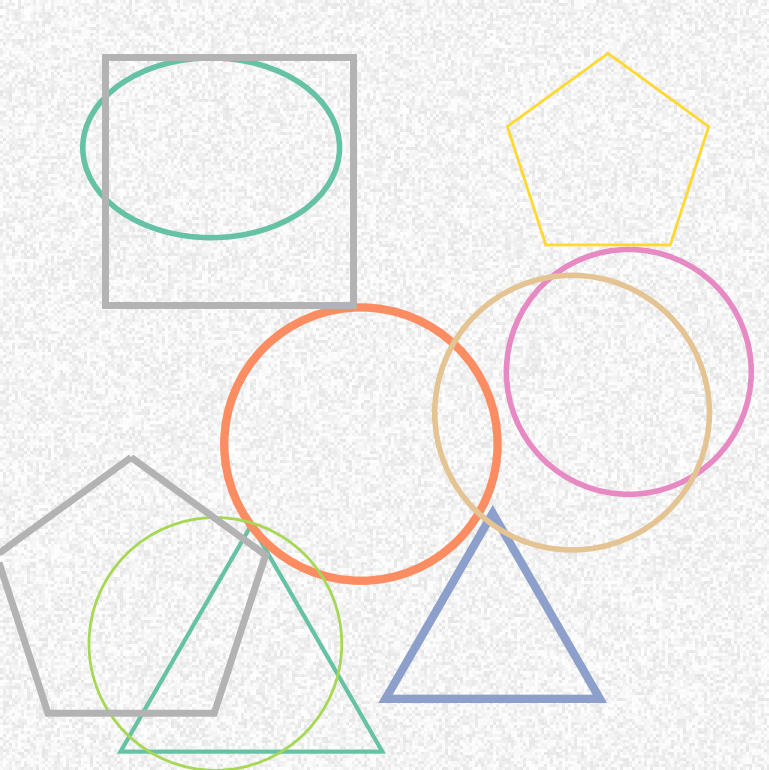[{"shape": "oval", "thickness": 2, "radius": 0.83, "center": [0.274, 0.808]}, {"shape": "triangle", "thickness": 1.5, "radius": 0.98, "center": [0.327, 0.122]}, {"shape": "circle", "thickness": 3, "radius": 0.89, "center": [0.469, 0.423]}, {"shape": "triangle", "thickness": 3, "radius": 0.8, "center": [0.64, 0.173]}, {"shape": "circle", "thickness": 2, "radius": 0.79, "center": [0.817, 0.517]}, {"shape": "circle", "thickness": 1, "radius": 0.82, "center": [0.28, 0.164]}, {"shape": "pentagon", "thickness": 1, "radius": 0.69, "center": [0.79, 0.793]}, {"shape": "circle", "thickness": 2, "radius": 0.89, "center": [0.743, 0.464]}, {"shape": "square", "thickness": 2.5, "radius": 0.8, "center": [0.298, 0.765]}, {"shape": "pentagon", "thickness": 2.5, "radius": 0.92, "center": [0.17, 0.222]}]